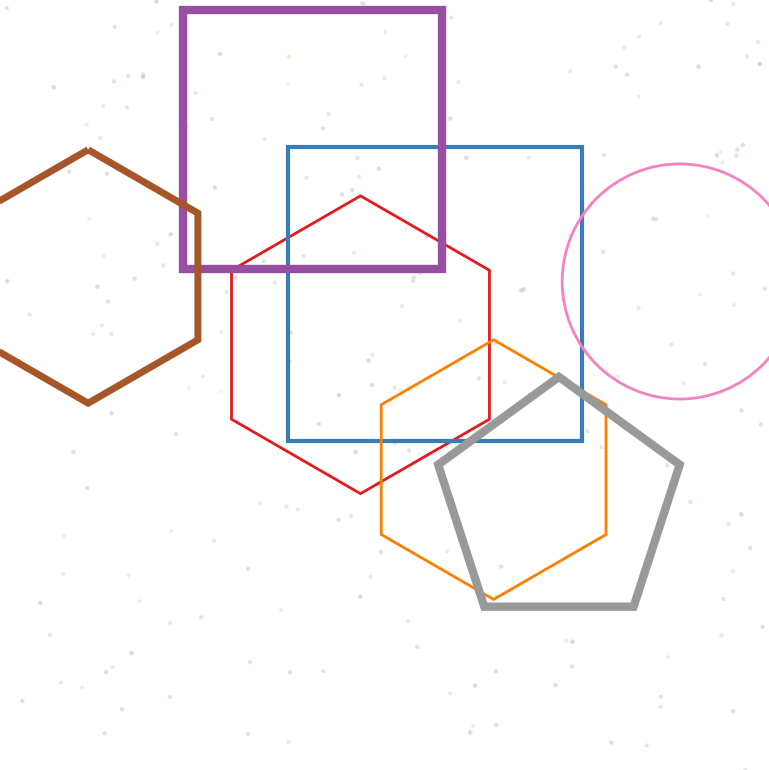[{"shape": "hexagon", "thickness": 1, "radius": 0.97, "center": [0.468, 0.552]}, {"shape": "square", "thickness": 1.5, "radius": 0.95, "center": [0.565, 0.619]}, {"shape": "square", "thickness": 3, "radius": 0.84, "center": [0.406, 0.819]}, {"shape": "hexagon", "thickness": 1, "radius": 0.84, "center": [0.641, 0.39]}, {"shape": "hexagon", "thickness": 2.5, "radius": 0.82, "center": [0.114, 0.641]}, {"shape": "circle", "thickness": 1, "radius": 0.76, "center": [0.883, 0.634]}, {"shape": "pentagon", "thickness": 3, "radius": 0.82, "center": [0.726, 0.346]}]